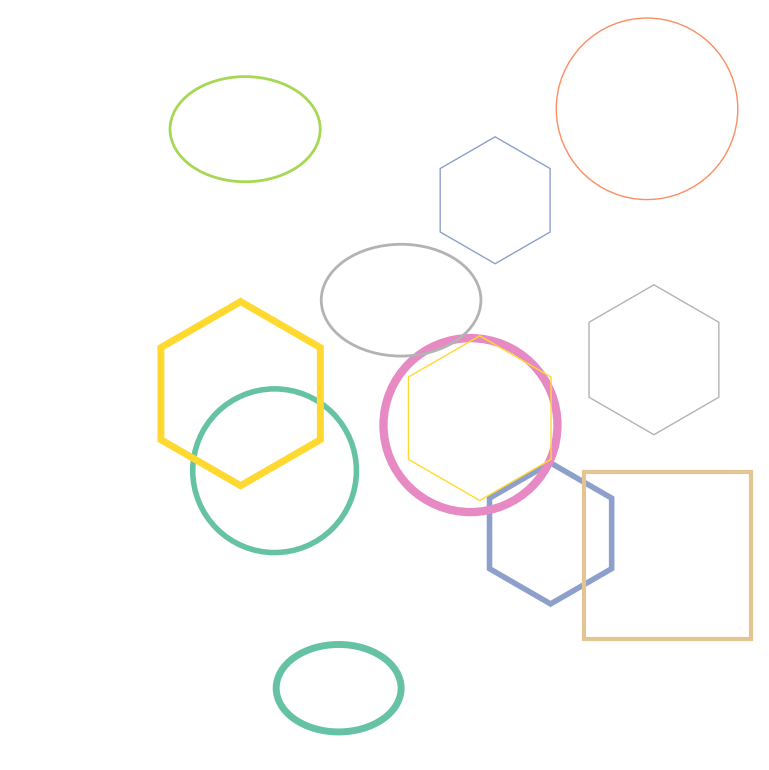[{"shape": "circle", "thickness": 2, "radius": 0.53, "center": [0.357, 0.389]}, {"shape": "oval", "thickness": 2.5, "radius": 0.41, "center": [0.44, 0.106]}, {"shape": "circle", "thickness": 0.5, "radius": 0.59, "center": [0.84, 0.859]}, {"shape": "hexagon", "thickness": 2, "radius": 0.46, "center": [0.715, 0.307]}, {"shape": "hexagon", "thickness": 0.5, "radius": 0.41, "center": [0.643, 0.74]}, {"shape": "circle", "thickness": 3, "radius": 0.56, "center": [0.611, 0.448]}, {"shape": "oval", "thickness": 1, "radius": 0.49, "center": [0.318, 0.832]}, {"shape": "hexagon", "thickness": 2.5, "radius": 0.6, "center": [0.312, 0.489]}, {"shape": "hexagon", "thickness": 0.5, "radius": 0.53, "center": [0.623, 0.457]}, {"shape": "square", "thickness": 1.5, "radius": 0.54, "center": [0.867, 0.278]}, {"shape": "hexagon", "thickness": 0.5, "radius": 0.49, "center": [0.849, 0.533]}, {"shape": "oval", "thickness": 1, "radius": 0.52, "center": [0.521, 0.61]}]